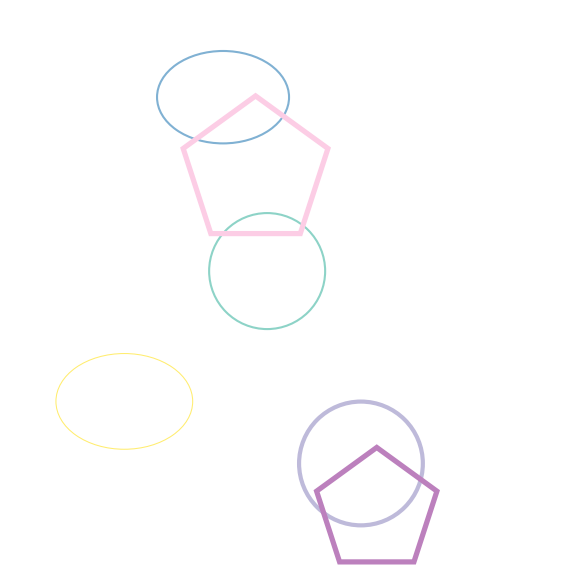[{"shape": "circle", "thickness": 1, "radius": 0.5, "center": [0.463, 0.53]}, {"shape": "circle", "thickness": 2, "radius": 0.54, "center": [0.625, 0.197]}, {"shape": "oval", "thickness": 1, "radius": 0.57, "center": [0.386, 0.831]}, {"shape": "pentagon", "thickness": 2.5, "radius": 0.66, "center": [0.443, 0.701]}, {"shape": "pentagon", "thickness": 2.5, "radius": 0.55, "center": [0.652, 0.115]}, {"shape": "oval", "thickness": 0.5, "radius": 0.59, "center": [0.215, 0.304]}]